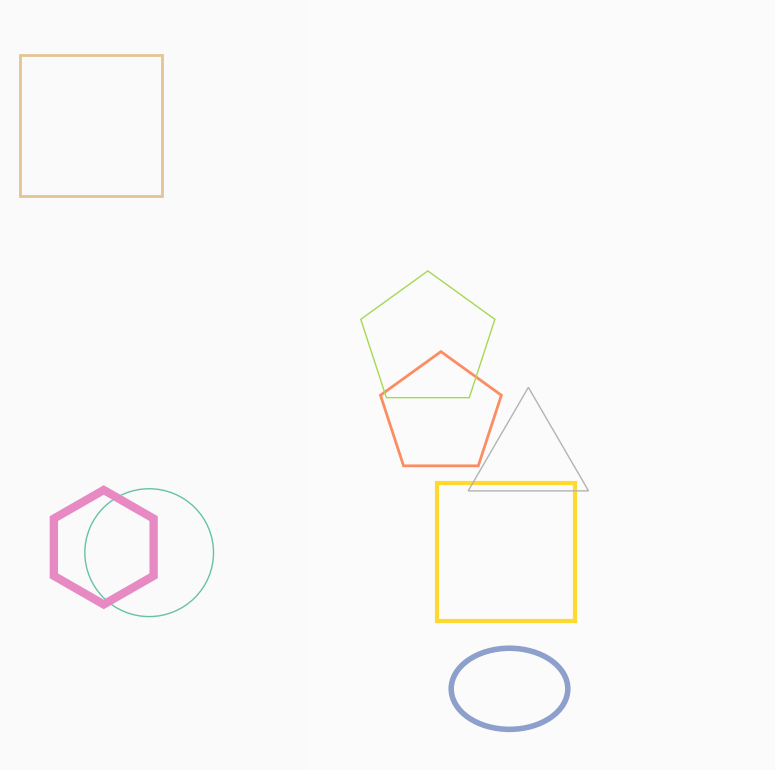[{"shape": "circle", "thickness": 0.5, "radius": 0.42, "center": [0.192, 0.282]}, {"shape": "pentagon", "thickness": 1, "radius": 0.41, "center": [0.569, 0.461]}, {"shape": "oval", "thickness": 2, "radius": 0.38, "center": [0.657, 0.105]}, {"shape": "hexagon", "thickness": 3, "radius": 0.37, "center": [0.134, 0.289]}, {"shape": "pentagon", "thickness": 0.5, "radius": 0.45, "center": [0.552, 0.557]}, {"shape": "square", "thickness": 1.5, "radius": 0.45, "center": [0.653, 0.283]}, {"shape": "square", "thickness": 1, "radius": 0.46, "center": [0.117, 0.837]}, {"shape": "triangle", "thickness": 0.5, "radius": 0.45, "center": [0.682, 0.407]}]